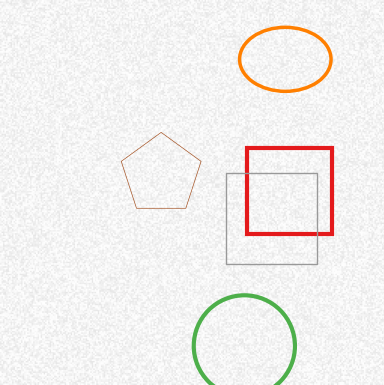[{"shape": "square", "thickness": 3, "radius": 0.55, "center": [0.752, 0.504]}, {"shape": "circle", "thickness": 3, "radius": 0.66, "center": [0.635, 0.102]}, {"shape": "oval", "thickness": 2.5, "radius": 0.59, "center": [0.741, 0.846]}, {"shape": "pentagon", "thickness": 0.5, "radius": 0.54, "center": [0.419, 0.547]}, {"shape": "square", "thickness": 1, "radius": 0.59, "center": [0.705, 0.432]}]